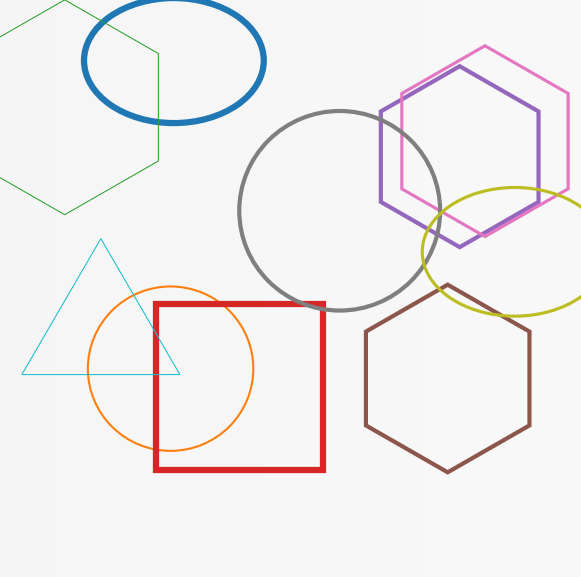[{"shape": "oval", "thickness": 3, "radius": 0.77, "center": [0.299, 0.894]}, {"shape": "circle", "thickness": 1, "radius": 0.71, "center": [0.293, 0.361]}, {"shape": "hexagon", "thickness": 0.5, "radius": 0.93, "center": [0.111, 0.813]}, {"shape": "square", "thickness": 3, "radius": 0.72, "center": [0.412, 0.329]}, {"shape": "hexagon", "thickness": 2, "radius": 0.78, "center": [0.791, 0.728]}, {"shape": "hexagon", "thickness": 2, "radius": 0.81, "center": [0.77, 0.344]}, {"shape": "hexagon", "thickness": 1.5, "radius": 0.83, "center": [0.834, 0.755]}, {"shape": "circle", "thickness": 2, "radius": 0.86, "center": [0.584, 0.634]}, {"shape": "oval", "thickness": 1.5, "radius": 0.8, "center": [0.886, 0.563]}, {"shape": "triangle", "thickness": 0.5, "radius": 0.78, "center": [0.174, 0.429]}]